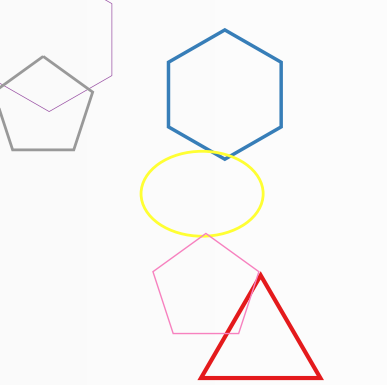[{"shape": "triangle", "thickness": 3, "radius": 0.89, "center": [0.673, 0.107]}, {"shape": "hexagon", "thickness": 2.5, "radius": 0.84, "center": [0.58, 0.754]}, {"shape": "hexagon", "thickness": 0.5, "radius": 0.93, "center": [0.127, 0.897]}, {"shape": "oval", "thickness": 2, "radius": 0.79, "center": [0.522, 0.497]}, {"shape": "pentagon", "thickness": 1, "radius": 0.72, "center": [0.531, 0.25]}, {"shape": "pentagon", "thickness": 2, "radius": 0.67, "center": [0.111, 0.719]}]